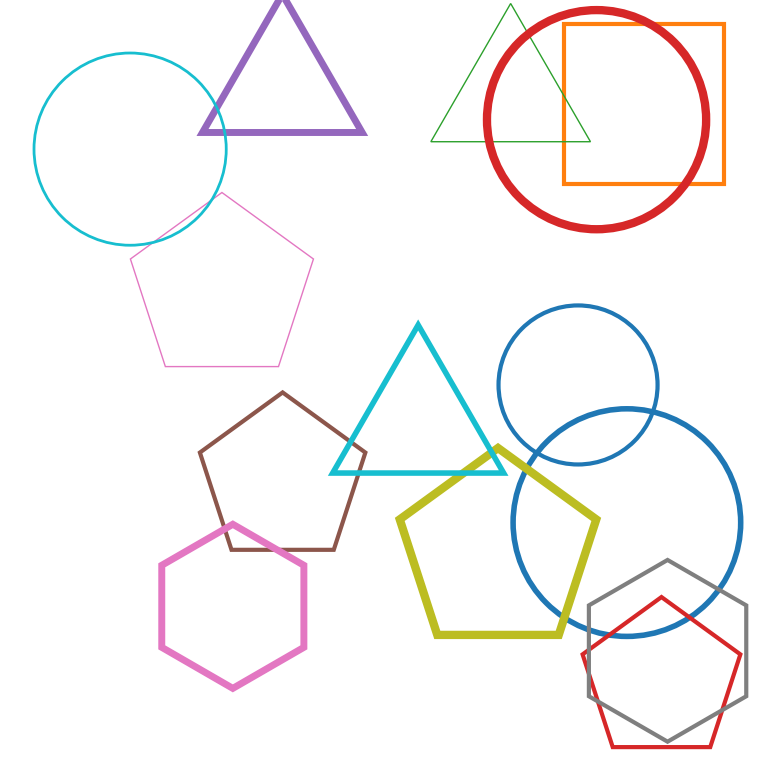[{"shape": "circle", "thickness": 1.5, "radius": 0.52, "center": [0.751, 0.5]}, {"shape": "circle", "thickness": 2, "radius": 0.74, "center": [0.814, 0.321]}, {"shape": "square", "thickness": 1.5, "radius": 0.52, "center": [0.836, 0.865]}, {"shape": "triangle", "thickness": 0.5, "radius": 0.6, "center": [0.663, 0.876]}, {"shape": "circle", "thickness": 3, "radius": 0.71, "center": [0.775, 0.845]}, {"shape": "pentagon", "thickness": 1.5, "radius": 0.54, "center": [0.859, 0.117]}, {"shape": "triangle", "thickness": 2.5, "radius": 0.6, "center": [0.367, 0.888]}, {"shape": "pentagon", "thickness": 1.5, "radius": 0.56, "center": [0.367, 0.377]}, {"shape": "pentagon", "thickness": 0.5, "radius": 0.62, "center": [0.288, 0.625]}, {"shape": "hexagon", "thickness": 2.5, "radius": 0.53, "center": [0.302, 0.213]}, {"shape": "hexagon", "thickness": 1.5, "radius": 0.59, "center": [0.867, 0.155]}, {"shape": "pentagon", "thickness": 3, "radius": 0.67, "center": [0.647, 0.284]}, {"shape": "circle", "thickness": 1, "radius": 0.62, "center": [0.169, 0.806]}, {"shape": "triangle", "thickness": 2, "radius": 0.64, "center": [0.543, 0.45]}]